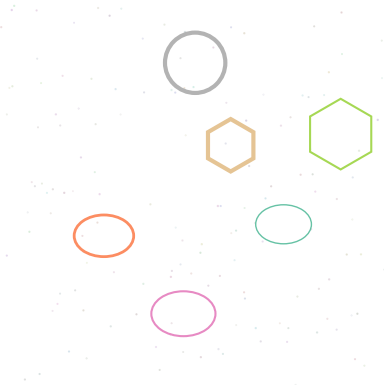[{"shape": "oval", "thickness": 1, "radius": 0.36, "center": [0.737, 0.417]}, {"shape": "oval", "thickness": 2, "radius": 0.39, "center": [0.27, 0.388]}, {"shape": "oval", "thickness": 1.5, "radius": 0.42, "center": [0.476, 0.185]}, {"shape": "hexagon", "thickness": 1.5, "radius": 0.46, "center": [0.885, 0.652]}, {"shape": "hexagon", "thickness": 3, "radius": 0.34, "center": [0.599, 0.623]}, {"shape": "circle", "thickness": 3, "radius": 0.39, "center": [0.507, 0.837]}]